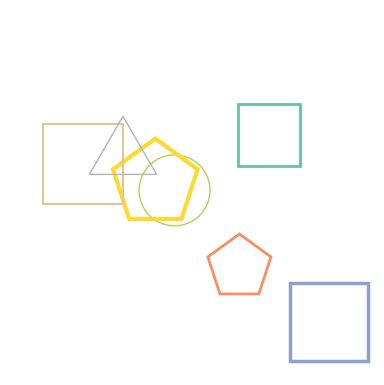[{"shape": "square", "thickness": 2, "radius": 0.4, "center": [0.699, 0.649]}, {"shape": "pentagon", "thickness": 2, "radius": 0.43, "center": [0.622, 0.306]}, {"shape": "square", "thickness": 2.5, "radius": 0.51, "center": [0.855, 0.164]}, {"shape": "circle", "thickness": 1, "radius": 0.46, "center": [0.453, 0.505]}, {"shape": "pentagon", "thickness": 3, "radius": 0.58, "center": [0.403, 0.525]}, {"shape": "square", "thickness": 1.5, "radius": 0.52, "center": [0.215, 0.574]}, {"shape": "triangle", "thickness": 1, "radius": 0.5, "center": [0.319, 0.597]}]